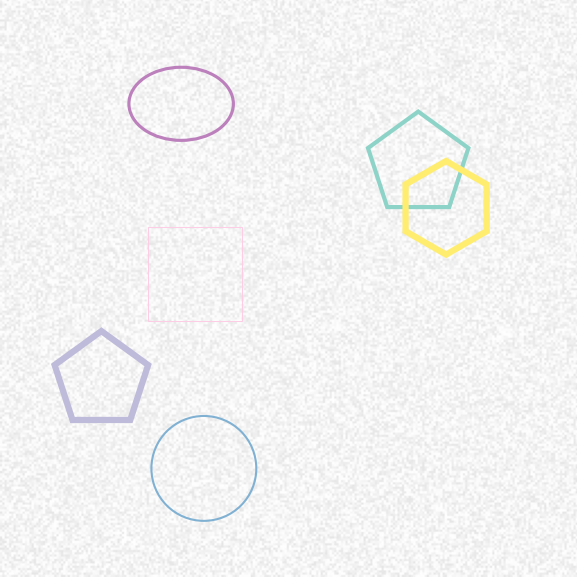[{"shape": "pentagon", "thickness": 2, "radius": 0.46, "center": [0.724, 0.715]}, {"shape": "pentagon", "thickness": 3, "radius": 0.43, "center": [0.176, 0.341]}, {"shape": "circle", "thickness": 1, "radius": 0.45, "center": [0.353, 0.188]}, {"shape": "square", "thickness": 0.5, "radius": 0.41, "center": [0.338, 0.525]}, {"shape": "oval", "thickness": 1.5, "radius": 0.45, "center": [0.314, 0.819]}, {"shape": "hexagon", "thickness": 3, "radius": 0.41, "center": [0.772, 0.639]}]